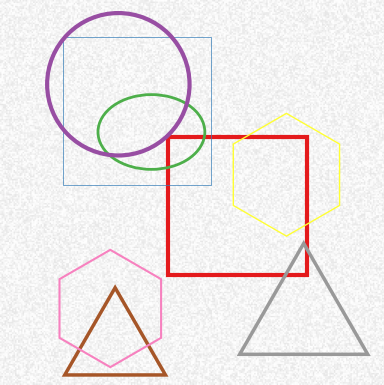[{"shape": "square", "thickness": 3, "radius": 0.9, "center": [0.617, 0.464]}, {"shape": "square", "thickness": 0.5, "radius": 0.96, "center": [0.356, 0.712]}, {"shape": "oval", "thickness": 2, "radius": 0.69, "center": [0.393, 0.657]}, {"shape": "circle", "thickness": 3, "radius": 0.92, "center": [0.307, 0.781]}, {"shape": "hexagon", "thickness": 1, "radius": 0.8, "center": [0.744, 0.546]}, {"shape": "triangle", "thickness": 2.5, "radius": 0.76, "center": [0.299, 0.102]}, {"shape": "hexagon", "thickness": 1.5, "radius": 0.76, "center": [0.286, 0.199]}, {"shape": "triangle", "thickness": 2.5, "radius": 0.96, "center": [0.789, 0.176]}]